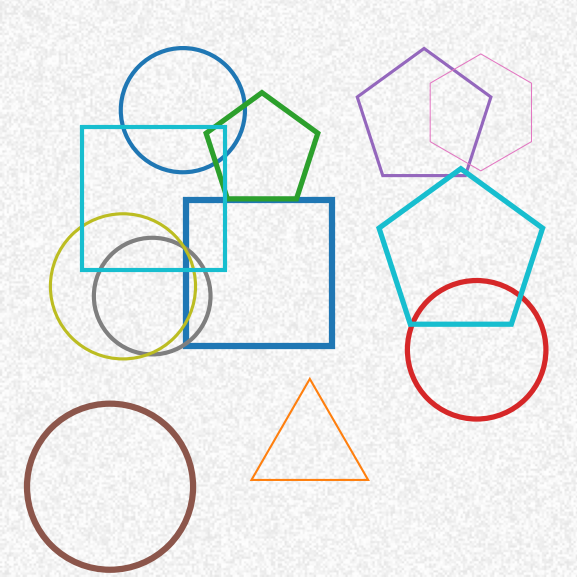[{"shape": "circle", "thickness": 2, "radius": 0.54, "center": [0.317, 0.808]}, {"shape": "square", "thickness": 3, "radius": 0.63, "center": [0.449, 0.527]}, {"shape": "triangle", "thickness": 1, "radius": 0.58, "center": [0.536, 0.226]}, {"shape": "pentagon", "thickness": 2.5, "radius": 0.51, "center": [0.454, 0.737]}, {"shape": "circle", "thickness": 2.5, "radius": 0.6, "center": [0.825, 0.393]}, {"shape": "pentagon", "thickness": 1.5, "radius": 0.61, "center": [0.734, 0.794]}, {"shape": "circle", "thickness": 3, "radius": 0.72, "center": [0.191, 0.156]}, {"shape": "hexagon", "thickness": 0.5, "radius": 0.51, "center": [0.833, 0.804]}, {"shape": "circle", "thickness": 2, "radius": 0.5, "center": [0.264, 0.486]}, {"shape": "circle", "thickness": 1.5, "radius": 0.63, "center": [0.213, 0.503]}, {"shape": "square", "thickness": 2, "radius": 0.62, "center": [0.266, 0.655]}, {"shape": "pentagon", "thickness": 2.5, "radius": 0.74, "center": [0.798, 0.558]}]